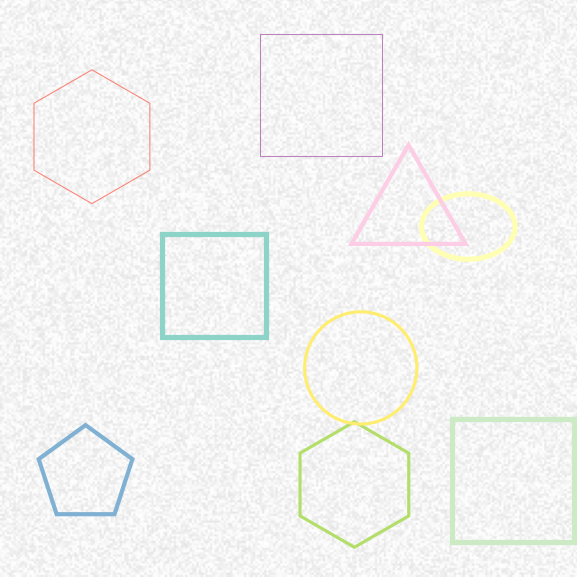[{"shape": "square", "thickness": 2.5, "radius": 0.45, "center": [0.371, 0.505]}, {"shape": "oval", "thickness": 2.5, "radius": 0.4, "center": [0.811, 0.607]}, {"shape": "hexagon", "thickness": 0.5, "radius": 0.58, "center": [0.159, 0.762]}, {"shape": "pentagon", "thickness": 2, "radius": 0.43, "center": [0.148, 0.178]}, {"shape": "hexagon", "thickness": 1.5, "radius": 0.54, "center": [0.614, 0.16]}, {"shape": "triangle", "thickness": 2, "radius": 0.57, "center": [0.707, 0.634]}, {"shape": "square", "thickness": 0.5, "radius": 0.53, "center": [0.556, 0.834]}, {"shape": "square", "thickness": 2.5, "radius": 0.53, "center": [0.888, 0.167]}, {"shape": "circle", "thickness": 1.5, "radius": 0.49, "center": [0.625, 0.362]}]